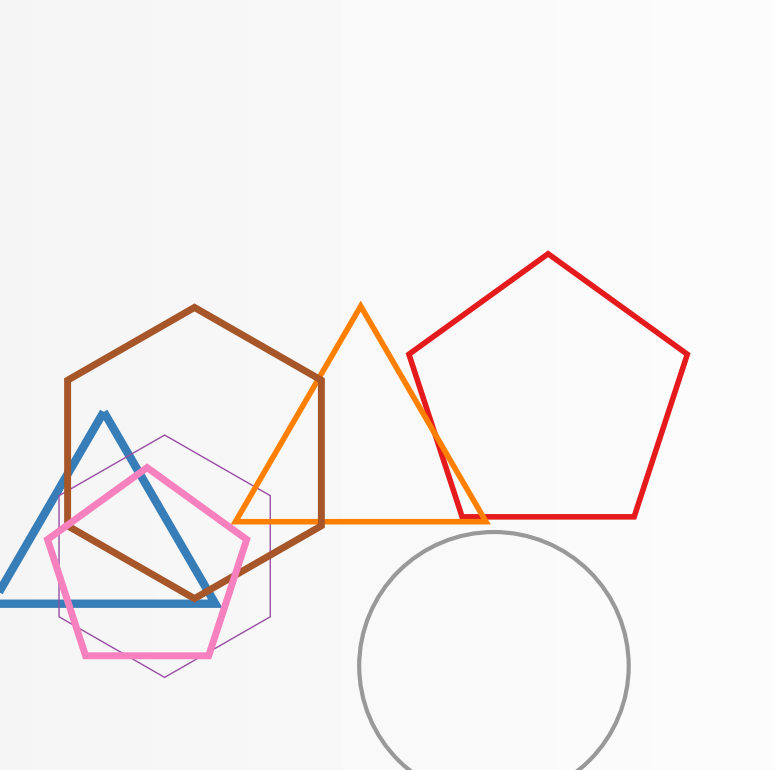[{"shape": "pentagon", "thickness": 2, "radius": 0.94, "center": [0.707, 0.482]}, {"shape": "triangle", "thickness": 3, "radius": 0.83, "center": [0.134, 0.299]}, {"shape": "hexagon", "thickness": 0.5, "radius": 0.79, "center": [0.212, 0.278]}, {"shape": "triangle", "thickness": 2, "radius": 0.93, "center": [0.465, 0.416]}, {"shape": "hexagon", "thickness": 2.5, "radius": 0.95, "center": [0.251, 0.412]}, {"shape": "pentagon", "thickness": 2.5, "radius": 0.68, "center": [0.19, 0.258]}, {"shape": "circle", "thickness": 1.5, "radius": 0.87, "center": [0.637, 0.135]}]